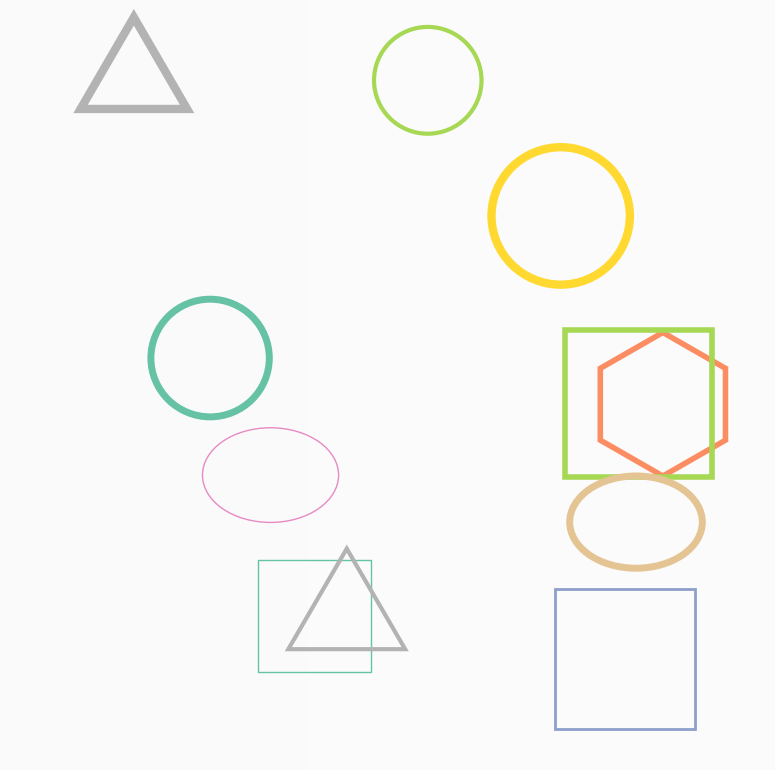[{"shape": "circle", "thickness": 2.5, "radius": 0.38, "center": [0.271, 0.535]}, {"shape": "square", "thickness": 0.5, "radius": 0.37, "center": [0.406, 0.2]}, {"shape": "hexagon", "thickness": 2, "radius": 0.47, "center": [0.855, 0.475]}, {"shape": "square", "thickness": 1, "radius": 0.45, "center": [0.806, 0.144]}, {"shape": "oval", "thickness": 0.5, "radius": 0.44, "center": [0.349, 0.383]}, {"shape": "square", "thickness": 2, "radius": 0.48, "center": [0.824, 0.476]}, {"shape": "circle", "thickness": 1.5, "radius": 0.35, "center": [0.552, 0.896]}, {"shape": "circle", "thickness": 3, "radius": 0.45, "center": [0.723, 0.72]}, {"shape": "oval", "thickness": 2.5, "radius": 0.43, "center": [0.821, 0.322]}, {"shape": "triangle", "thickness": 3, "radius": 0.4, "center": [0.173, 0.898]}, {"shape": "triangle", "thickness": 1.5, "radius": 0.44, "center": [0.447, 0.2]}]